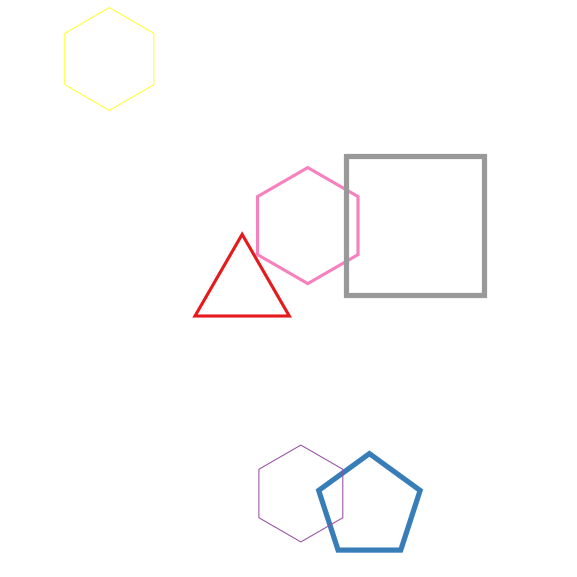[{"shape": "triangle", "thickness": 1.5, "radius": 0.47, "center": [0.419, 0.499]}, {"shape": "pentagon", "thickness": 2.5, "radius": 0.46, "center": [0.64, 0.121]}, {"shape": "hexagon", "thickness": 0.5, "radius": 0.42, "center": [0.521, 0.145]}, {"shape": "hexagon", "thickness": 0.5, "radius": 0.45, "center": [0.189, 0.897]}, {"shape": "hexagon", "thickness": 1.5, "radius": 0.5, "center": [0.533, 0.608]}, {"shape": "square", "thickness": 2.5, "radius": 0.6, "center": [0.718, 0.609]}]